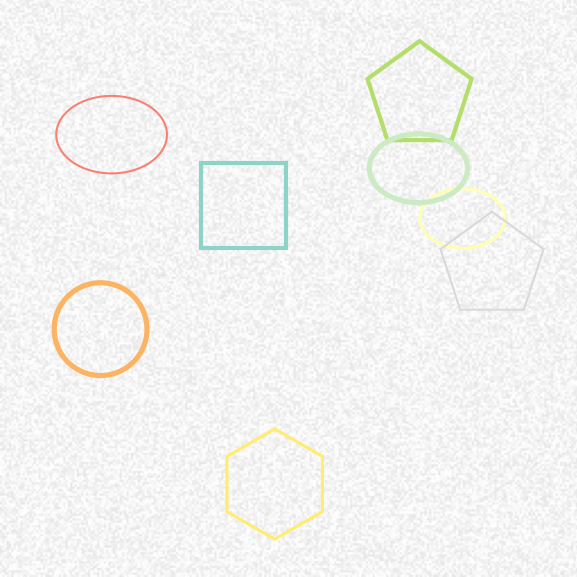[{"shape": "square", "thickness": 2, "radius": 0.37, "center": [0.422, 0.643]}, {"shape": "oval", "thickness": 1.5, "radius": 0.37, "center": [0.801, 0.621]}, {"shape": "oval", "thickness": 1, "radius": 0.48, "center": [0.193, 0.766]}, {"shape": "circle", "thickness": 2.5, "radius": 0.4, "center": [0.174, 0.429]}, {"shape": "pentagon", "thickness": 2, "radius": 0.47, "center": [0.727, 0.833]}, {"shape": "pentagon", "thickness": 1, "radius": 0.47, "center": [0.852, 0.539]}, {"shape": "oval", "thickness": 2.5, "radius": 0.43, "center": [0.725, 0.708]}, {"shape": "hexagon", "thickness": 1.5, "radius": 0.48, "center": [0.476, 0.161]}]